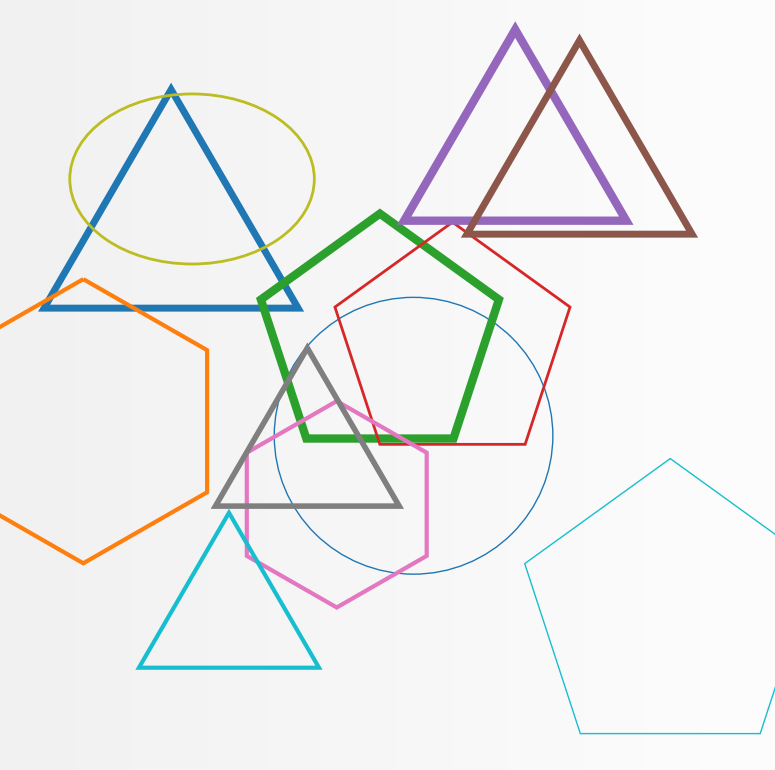[{"shape": "triangle", "thickness": 2.5, "radius": 0.95, "center": [0.221, 0.694]}, {"shape": "circle", "thickness": 0.5, "radius": 0.9, "center": [0.534, 0.434]}, {"shape": "hexagon", "thickness": 1.5, "radius": 0.92, "center": [0.107, 0.453]}, {"shape": "pentagon", "thickness": 3, "radius": 0.81, "center": [0.49, 0.561]}, {"shape": "pentagon", "thickness": 1, "radius": 0.8, "center": [0.584, 0.552]}, {"shape": "triangle", "thickness": 3, "radius": 0.83, "center": [0.665, 0.796]}, {"shape": "triangle", "thickness": 2.5, "radius": 0.84, "center": [0.748, 0.78]}, {"shape": "hexagon", "thickness": 1.5, "radius": 0.67, "center": [0.435, 0.345]}, {"shape": "triangle", "thickness": 2, "radius": 0.68, "center": [0.397, 0.411]}, {"shape": "oval", "thickness": 1, "radius": 0.79, "center": [0.248, 0.768]}, {"shape": "triangle", "thickness": 1.5, "radius": 0.67, "center": [0.295, 0.2]}, {"shape": "pentagon", "thickness": 0.5, "radius": 0.99, "center": [0.865, 0.207]}]